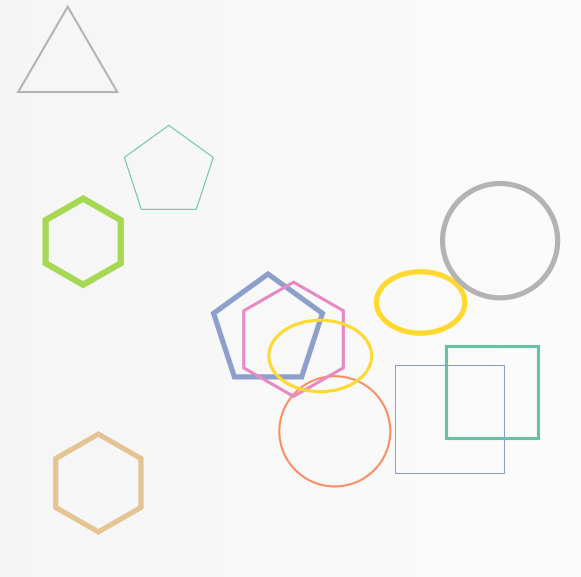[{"shape": "pentagon", "thickness": 0.5, "radius": 0.4, "center": [0.29, 0.702]}, {"shape": "square", "thickness": 1.5, "radius": 0.4, "center": [0.847, 0.321]}, {"shape": "circle", "thickness": 1, "radius": 0.48, "center": [0.576, 0.252]}, {"shape": "square", "thickness": 0.5, "radius": 0.47, "center": [0.773, 0.274]}, {"shape": "pentagon", "thickness": 2.5, "radius": 0.49, "center": [0.461, 0.426]}, {"shape": "hexagon", "thickness": 1.5, "radius": 0.49, "center": [0.505, 0.412]}, {"shape": "hexagon", "thickness": 3, "radius": 0.37, "center": [0.143, 0.581]}, {"shape": "oval", "thickness": 1.5, "radius": 0.44, "center": [0.551, 0.383]}, {"shape": "oval", "thickness": 2.5, "radius": 0.38, "center": [0.724, 0.475]}, {"shape": "hexagon", "thickness": 2.5, "radius": 0.42, "center": [0.169, 0.163]}, {"shape": "circle", "thickness": 2.5, "radius": 0.5, "center": [0.86, 0.582]}, {"shape": "triangle", "thickness": 1, "radius": 0.49, "center": [0.117, 0.889]}]